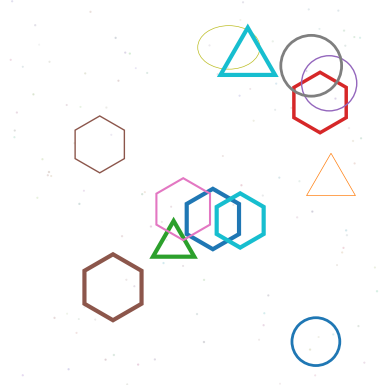[{"shape": "circle", "thickness": 2, "radius": 0.31, "center": [0.82, 0.113]}, {"shape": "hexagon", "thickness": 3, "radius": 0.39, "center": [0.553, 0.431]}, {"shape": "triangle", "thickness": 0.5, "radius": 0.37, "center": [0.86, 0.529]}, {"shape": "triangle", "thickness": 3, "radius": 0.31, "center": [0.451, 0.364]}, {"shape": "hexagon", "thickness": 2.5, "radius": 0.39, "center": [0.831, 0.734]}, {"shape": "circle", "thickness": 1, "radius": 0.36, "center": [0.855, 0.784]}, {"shape": "hexagon", "thickness": 1, "radius": 0.37, "center": [0.259, 0.625]}, {"shape": "hexagon", "thickness": 3, "radius": 0.43, "center": [0.293, 0.254]}, {"shape": "hexagon", "thickness": 1.5, "radius": 0.4, "center": [0.476, 0.457]}, {"shape": "circle", "thickness": 2, "radius": 0.39, "center": [0.808, 0.829]}, {"shape": "oval", "thickness": 0.5, "radius": 0.4, "center": [0.594, 0.877]}, {"shape": "hexagon", "thickness": 3, "radius": 0.35, "center": [0.624, 0.427]}, {"shape": "triangle", "thickness": 3, "radius": 0.41, "center": [0.644, 0.846]}]